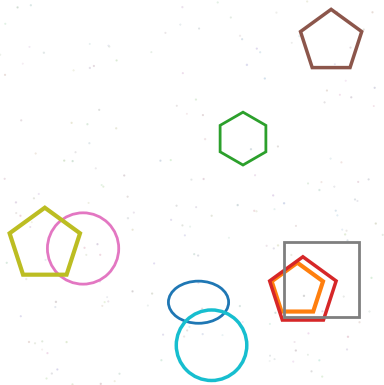[{"shape": "oval", "thickness": 2, "radius": 0.39, "center": [0.516, 0.215]}, {"shape": "pentagon", "thickness": 3, "radius": 0.35, "center": [0.772, 0.248]}, {"shape": "hexagon", "thickness": 2, "radius": 0.34, "center": [0.631, 0.64]}, {"shape": "pentagon", "thickness": 2.5, "radius": 0.45, "center": [0.787, 0.242]}, {"shape": "pentagon", "thickness": 2.5, "radius": 0.42, "center": [0.86, 0.892]}, {"shape": "circle", "thickness": 2, "radius": 0.46, "center": [0.216, 0.355]}, {"shape": "square", "thickness": 2, "radius": 0.49, "center": [0.836, 0.274]}, {"shape": "pentagon", "thickness": 3, "radius": 0.48, "center": [0.116, 0.364]}, {"shape": "circle", "thickness": 2.5, "radius": 0.46, "center": [0.549, 0.103]}]